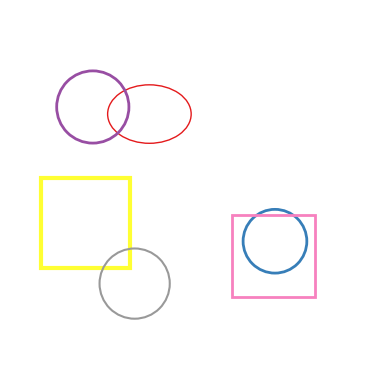[{"shape": "oval", "thickness": 1, "radius": 0.54, "center": [0.388, 0.704]}, {"shape": "circle", "thickness": 2, "radius": 0.41, "center": [0.714, 0.373]}, {"shape": "circle", "thickness": 2, "radius": 0.47, "center": [0.241, 0.722]}, {"shape": "square", "thickness": 3, "radius": 0.58, "center": [0.223, 0.421]}, {"shape": "square", "thickness": 2, "radius": 0.54, "center": [0.71, 0.336]}, {"shape": "circle", "thickness": 1.5, "radius": 0.46, "center": [0.35, 0.263]}]